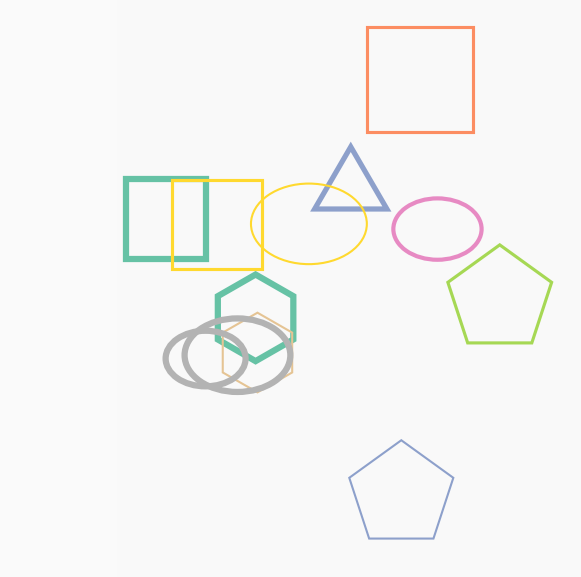[{"shape": "hexagon", "thickness": 3, "radius": 0.37, "center": [0.44, 0.449]}, {"shape": "square", "thickness": 3, "radius": 0.34, "center": [0.286, 0.62]}, {"shape": "square", "thickness": 1.5, "radius": 0.46, "center": [0.722, 0.862]}, {"shape": "triangle", "thickness": 2.5, "radius": 0.36, "center": [0.603, 0.673]}, {"shape": "pentagon", "thickness": 1, "radius": 0.47, "center": [0.69, 0.143]}, {"shape": "oval", "thickness": 2, "radius": 0.38, "center": [0.753, 0.602]}, {"shape": "pentagon", "thickness": 1.5, "radius": 0.47, "center": [0.86, 0.481]}, {"shape": "square", "thickness": 1.5, "radius": 0.38, "center": [0.373, 0.61]}, {"shape": "oval", "thickness": 1, "radius": 0.5, "center": [0.531, 0.611]}, {"shape": "hexagon", "thickness": 1, "radius": 0.34, "center": [0.443, 0.389]}, {"shape": "oval", "thickness": 3, "radius": 0.45, "center": [0.409, 0.384]}, {"shape": "oval", "thickness": 3, "radius": 0.34, "center": [0.354, 0.378]}]